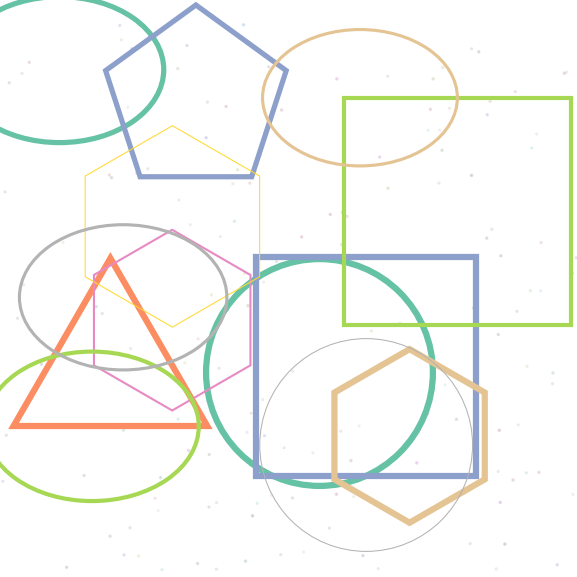[{"shape": "oval", "thickness": 2.5, "radius": 0.9, "center": [0.103, 0.879]}, {"shape": "circle", "thickness": 3, "radius": 0.98, "center": [0.553, 0.354]}, {"shape": "triangle", "thickness": 3, "radius": 0.97, "center": [0.191, 0.358]}, {"shape": "square", "thickness": 3, "radius": 0.95, "center": [0.634, 0.364]}, {"shape": "pentagon", "thickness": 2.5, "radius": 0.82, "center": [0.339, 0.826]}, {"shape": "hexagon", "thickness": 1, "radius": 0.78, "center": [0.298, 0.445]}, {"shape": "square", "thickness": 2, "radius": 0.98, "center": [0.792, 0.633]}, {"shape": "oval", "thickness": 2, "radius": 0.92, "center": [0.159, 0.261]}, {"shape": "hexagon", "thickness": 0.5, "radius": 0.87, "center": [0.299, 0.607]}, {"shape": "oval", "thickness": 1.5, "radius": 0.84, "center": [0.623, 0.83]}, {"shape": "hexagon", "thickness": 3, "radius": 0.75, "center": [0.709, 0.244]}, {"shape": "circle", "thickness": 0.5, "radius": 0.92, "center": [0.634, 0.229]}, {"shape": "oval", "thickness": 1.5, "radius": 0.9, "center": [0.213, 0.484]}]